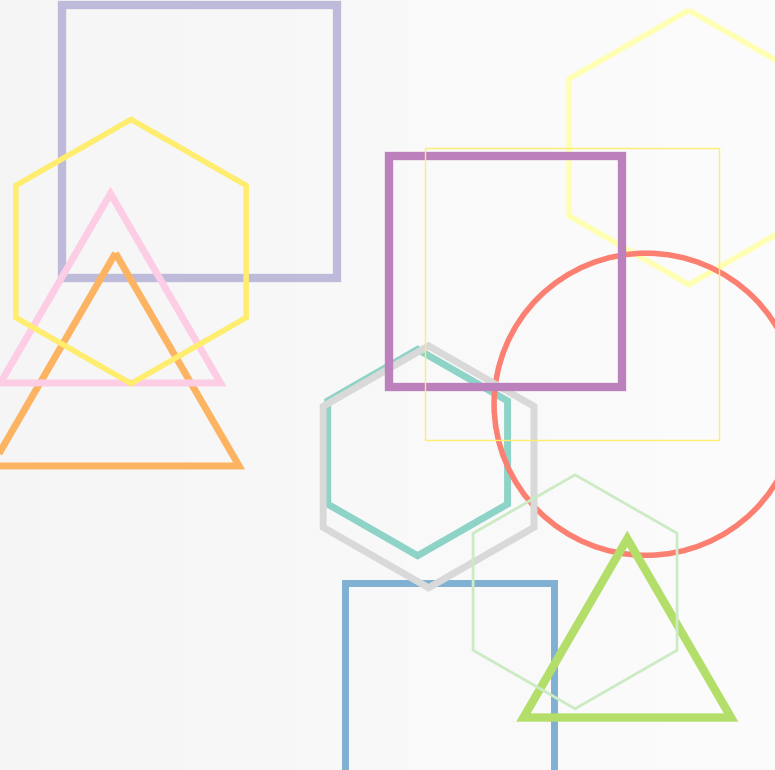[{"shape": "hexagon", "thickness": 2.5, "radius": 0.67, "center": [0.539, 0.412]}, {"shape": "hexagon", "thickness": 2, "radius": 0.89, "center": [0.889, 0.809]}, {"shape": "square", "thickness": 3, "radius": 0.89, "center": [0.257, 0.816]}, {"shape": "circle", "thickness": 2, "radius": 0.98, "center": [0.834, 0.475]}, {"shape": "square", "thickness": 2.5, "radius": 0.68, "center": [0.58, 0.108]}, {"shape": "triangle", "thickness": 2.5, "radius": 0.92, "center": [0.149, 0.487]}, {"shape": "triangle", "thickness": 3, "radius": 0.77, "center": [0.809, 0.145]}, {"shape": "triangle", "thickness": 2.5, "radius": 0.82, "center": [0.143, 0.585]}, {"shape": "hexagon", "thickness": 2.5, "radius": 0.79, "center": [0.553, 0.394]}, {"shape": "square", "thickness": 3, "radius": 0.75, "center": [0.652, 0.647]}, {"shape": "hexagon", "thickness": 1, "radius": 0.76, "center": [0.742, 0.231]}, {"shape": "square", "thickness": 0.5, "radius": 0.95, "center": [0.738, 0.618]}, {"shape": "hexagon", "thickness": 2, "radius": 0.86, "center": [0.169, 0.673]}]